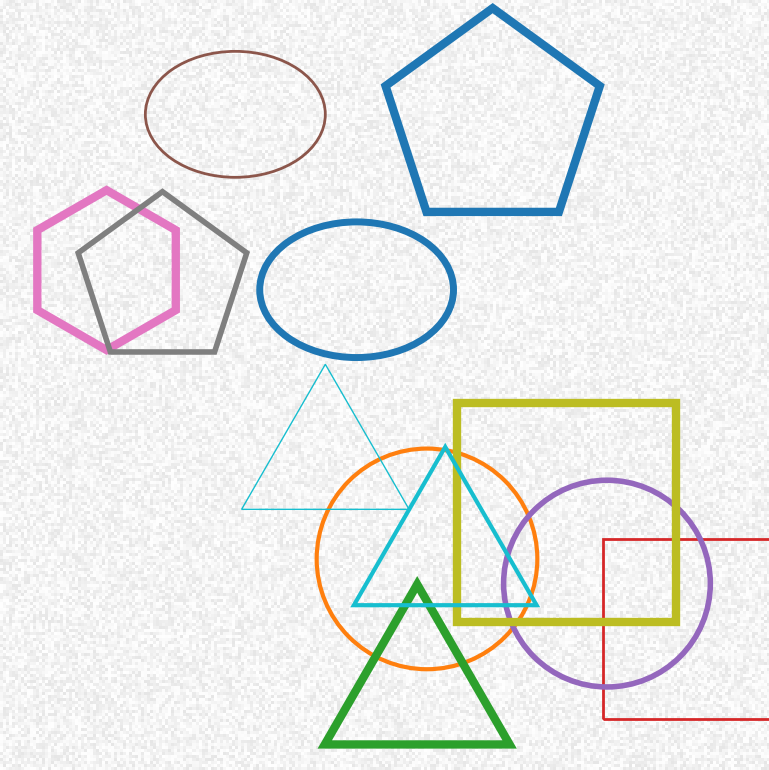[{"shape": "oval", "thickness": 2.5, "radius": 0.63, "center": [0.463, 0.624]}, {"shape": "pentagon", "thickness": 3, "radius": 0.73, "center": [0.64, 0.843]}, {"shape": "circle", "thickness": 1.5, "radius": 0.72, "center": [0.555, 0.274]}, {"shape": "triangle", "thickness": 3, "radius": 0.69, "center": [0.542, 0.102]}, {"shape": "square", "thickness": 1, "radius": 0.58, "center": [0.9, 0.183]}, {"shape": "circle", "thickness": 2, "radius": 0.67, "center": [0.788, 0.242]}, {"shape": "oval", "thickness": 1, "radius": 0.58, "center": [0.306, 0.852]}, {"shape": "hexagon", "thickness": 3, "radius": 0.52, "center": [0.138, 0.649]}, {"shape": "pentagon", "thickness": 2, "radius": 0.58, "center": [0.211, 0.636]}, {"shape": "square", "thickness": 3, "radius": 0.71, "center": [0.735, 0.334]}, {"shape": "triangle", "thickness": 0.5, "radius": 0.63, "center": [0.423, 0.401]}, {"shape": "triangle", "thickness": 1.5, "radius": 0.69, "center": [0.578, 0.283]}]